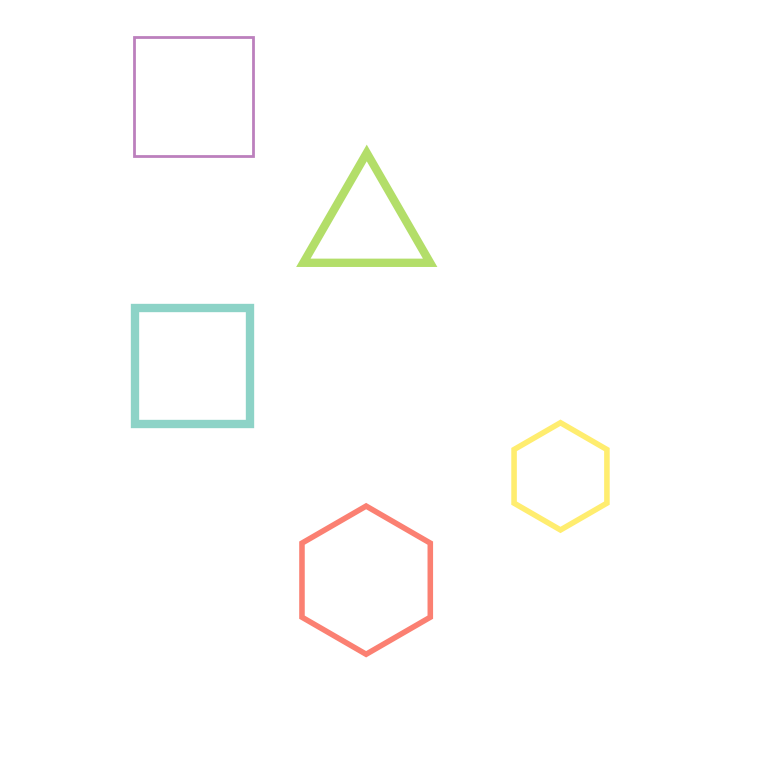[{"shape": "square", "thickness": 3, "radius": 0.38, "center": [0.25, 0.524]}, {"shape": "hexagon", "thickness": 2, "radius": 0.48, "center": [0.476, 0.247]}, {"shape": "triangle", "thickness": 3, "radius": 0.48, "center": [0.476, 0.706]}, {"shape": "square", "thickness": 1, "radius": 0.39, "center": [0.251, 0.875]}, {"shape": "hexagon", "thickness": 2, "radius": 0.35, "center": [0.728, 0.381]}]